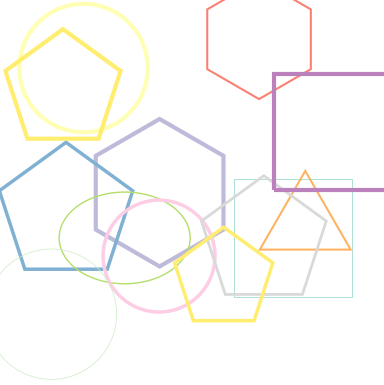[{"shape": "square", "thickness": 0.5, "radius": 0.77, "center": [0.76, 0.382]}, {"shape": "circle", "thickness": 3, "radius": 0.83, "center": [0.217, 0.823]}, {"shape": "hexagon", "thickness": 3, "radius": 0.96, "center": [0.415, 0.499]}, {"shape": "hexagon", "thickness": 1.5, "radius": 0.78, "center": [0.673, 0.898]}, {"shape": "pentagon", "thickness": 2.5, "radius": 0.91, "center": [0.172, 0.448]}, {"shape": "triangle", "thickness": 1.5, "radius": 0.68, "center": [0.793, 0.42]}, {"shape": "oval", "thickness": 1, "radius": 0.85, "center": [0.324, 0.382]}, {"shape": "circle", "thickness": 2.5, "radius": 0.73, "center": [0.413, 0.335]}, {"shape": "pentagon", "thickness": 2, "radius": 0.85, "center": [0.685, 0.373]}, {"shape": "square", "thickness": 3, "radius": 0.76, "center": [0.862, 0.658]}, {"shape": "circle", "thickness": 0.5, "radius": 0.85, "center": [0.134, 0.184]}, {"shape": "pentagon", "thickness": 2.5, "radius": 0.67, "center": [0.581, 0.276]}, {"shape": "pentagon", "thickness": 3, "radius": 0.79, "center": [0.164, 0.767]}]